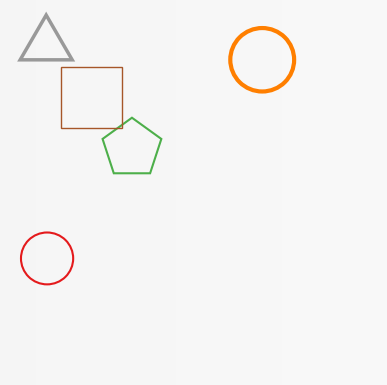[{"shape": "circle", "thickness": 1.5, "radius": 0.34, "center": [0.121, 0.329]}, {"shape": "pentagon", "thickness": 1.5, "radius": 0.4, "center": [0.341, 0.614]}, {"shape": "circle", "thickness": 3, "radius": 0.41, "center": [0.677, 0.845]}, {"shape": "square", "thickness": 1, "radius": 0.4, "center": [0.237, 0.748]}, {"shape": "triangle", "thickness": 2.5, "radius": 0.39, "center": [0.119, 0.883]}]